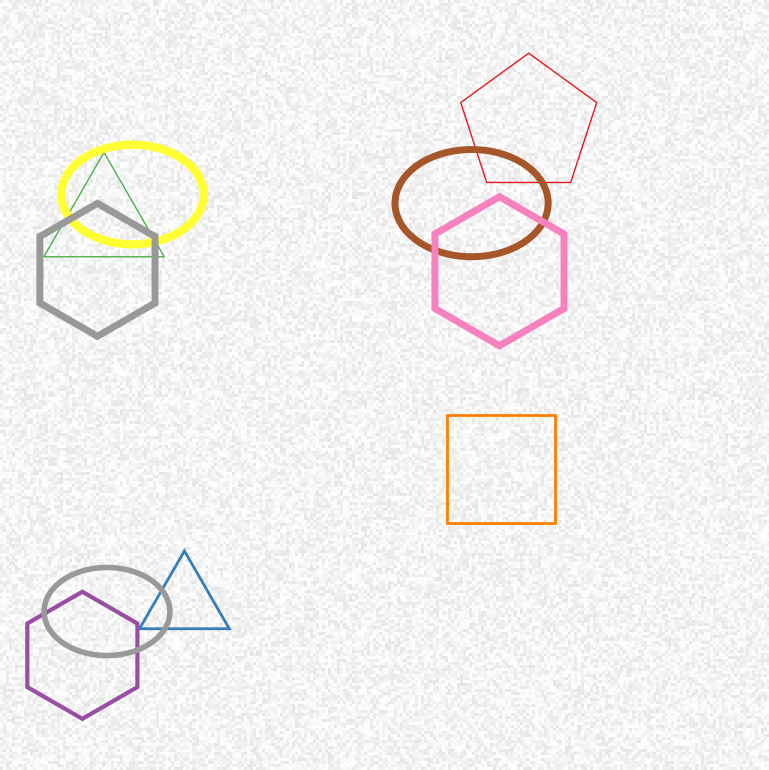[{"shape": "pentagon", "thickness": 0.5, "radius": 0.46, "center": [0.687, 0.838]}, {"shape": "triangle", "thickness": 1, "radius": 0.34, "center": [0.24, 0.217]}, {"shape": "triangle", "thickness": 0.5, "radius": 0.45, "center": [0.135, 0.712]}, {"shape": "hexagon", "thickness": 1.5, "radius": 0.41, "center": [0.107, 0.149]}, {"shape": "square", "thickness": 1, "radius": 0.35, "center": [0.651, 0.391]}, {"shape": "oval", "thickness": 3, "radius": 0.46, "center": [0.172, 0.747]}, {"shape": "oval", "thickness": 2.5, "radius": 0.5, "center": [0.612, 0.736]}, {"shape": "hexagon", "thickness": 2.5, "radius": 0.48, "center": [0.649, 0.648]}, {"shape": "hexagon", "thickness": 2.5, "radius": 0.43, "center": [0.127, 0.65]}, {"shape": "oval", "thickness": 2, "radius": 0.41, "center": [0.139, 0.206]}]